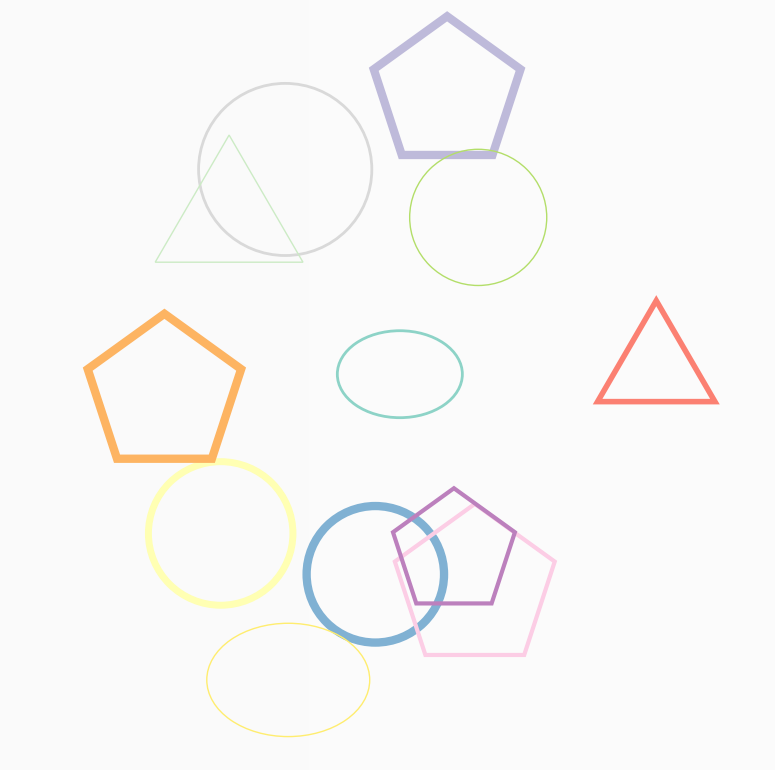[{"shape": "oval", "thickness": 1, "radius": 0.4, "center": [0.516, 0.514]}, {"shape": "circle", "thickness": 2.5, "radius": 0.47, "center": [0.285, 0.307]}, {"shape": "pentagon", "thickness": 3, "radius": 0.5, "center": [0.577, 0.879]}, {"shape": "triangle", "thickness": 2, "radius": 0.44, "center": [0.847, 0.522]}, {"shape": "circle", "thickness": 3, "radius": 0.44, "center": [0.484, 0.254]}, {"shape": "pentagon", "thickness": 3, "radius": 0.52, "center": [0.212, 0.488]}, {"shape": "circle", "thickness": 0.5, "radius": 0.44, "center": [0.617, 0.718]}, {"shape": "pentagon", "thickness": 1.5, "radius": 0.54, "center": [0.613, 0.237]}, {"shape": "circle", "thickness": 1, "radius": 0.56, "center": [0.368, 0.78]}, {"shape": "pentagon", "thickness": 1.5, "radius": 0.41, "center": [0.586, 0.283]}, {"shape": "triangle", "thickness": 0.5, "radius": 0.55, "center": [0.296, 0.715]}, {"shape": "oval", "thickness": 0.5, "radius": 0.53, "center": [0.372, 0.117]}]